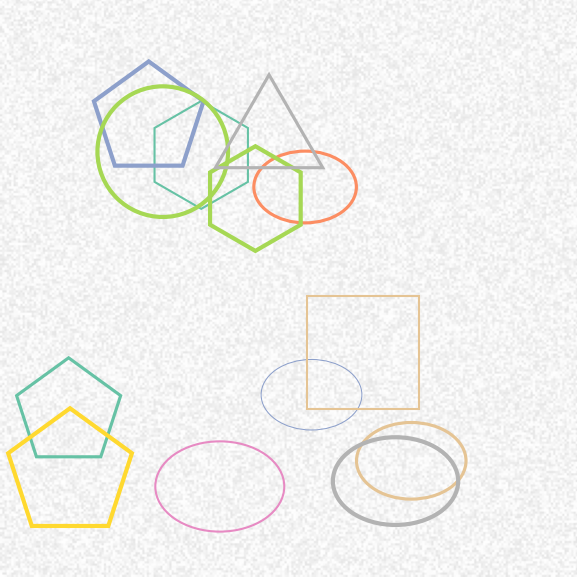[{"shape": "pentagon", "thickness": 1.5, "radius": 0.47, "center": [0.119, 0.285]}, {"shape": "hexagon", "thickness": 1, "radius": 0.47, "center": [0.348, 0.731]}, {"shape": "oval", "thickness": 1.5, "radius": 0.44, "center": [0.528, 0.675]}, {"shape": "pentagon", "thickness": 2, "radius": 0.5, "center": [0.258, 0.793]}, {"shape": "oval", "thickness": 0.5, "radius": 0.44, "center": [0.539, 0.316]}, {"shape": "oval", "thickness": 1, "radius": 0.56, "center": [0.381, 0.157]}, {"shape": "hexagon", "thickness": 2, "radius": 0.45, "center": [0.442, 0.655]}, {"shape": "circle", "thickness": 2, "radius": 0.57, "center": [0.282, 0.737]}, {"shape": "pentagon", "thickness": 2, "radius": 0.56, "center": [0.121, 0.18]}, {"shape": "oval", "thickness": 1.5, "radius": 0.47, "center": [0.712, 0.201]}, {"shape": "square", "thickness": 1, "radius": 0.49, "center": [0.628, 0.389]}, {"shape": "triangle", "thickness": 1.5, "radius": 0.54, "center": [0.466, 0.762]}, {"shape": "oval", "thickness": 2, "radius": 0.54, "center": [0.685, 0.166]}]